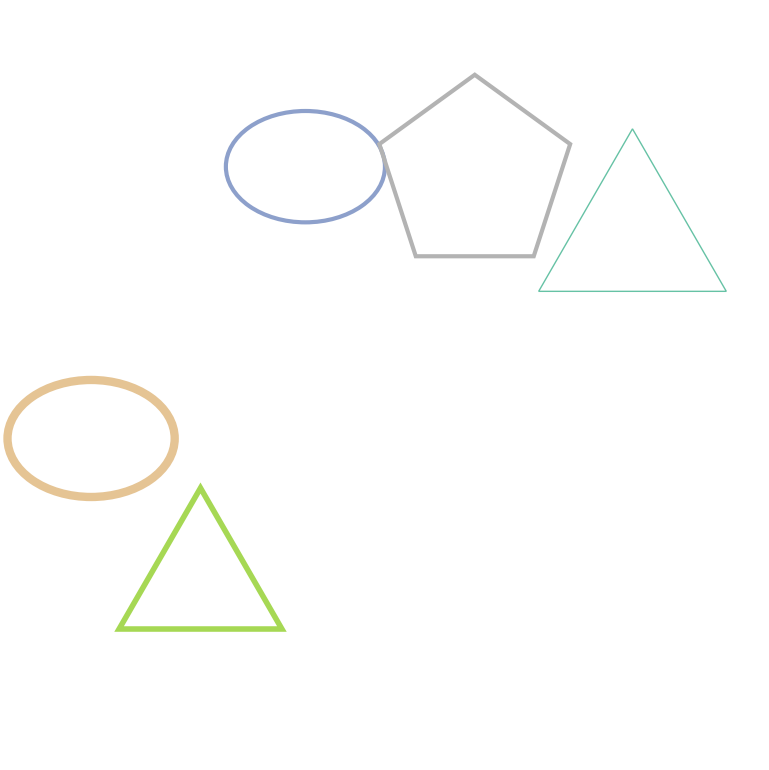[{"shape": "triangle", "thickness": 0.5, "radius": 0.7, "center": [0.821, 0.692]}, {"shape": "oval", "thickness": 1.5, "radius": 0.52, "center": [0.397, 0.784]}, {"shape": "triangle", "thickness": 2, "radius": 0.61, "center": [0.26, 0.244]}, {"shape": "oval", "thickness": 3, "radius": 0.54, "center": [0.118, 0.431]}, {"shape": "pentagon", "thickness": 1.5, "radius": 0.65, "center": [0.617, 0.773]}]